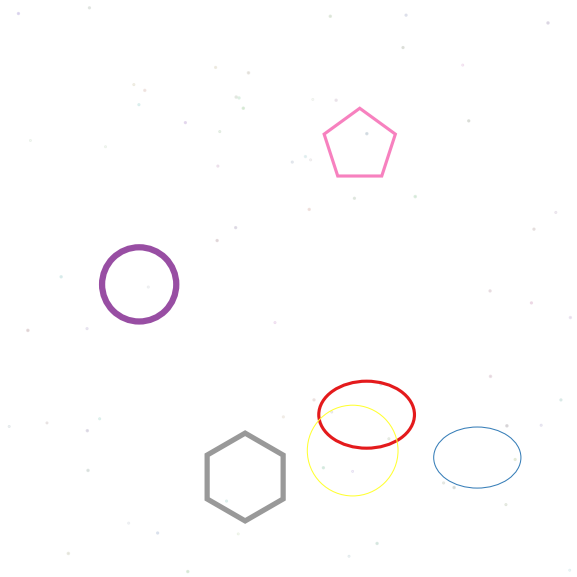[{"shape": "oval", "thickness": 1.5, "radius": 0.41, "center": [0.635, 0.281]}, {"shape": "oval", "thickness": 0.5, "radius": 0.38, "center": [0.827, 0.207]}, {"shape": "circle", "thickness": 3, "radius": 0.32, "center": [0.241, 0.507]}, {"shape": "circle", "thickness": 0.5, "radius": 0.39, "center": [0.611, 0.219]}, {"shape": "pentagon", "thickness": 1.5, "radius": 0.32, "center": [0.623, 0.747]}, {"shape": "hexagon", "thickness": 2.5, "radius": 0.38, "center": [0.424, 0.173]}]